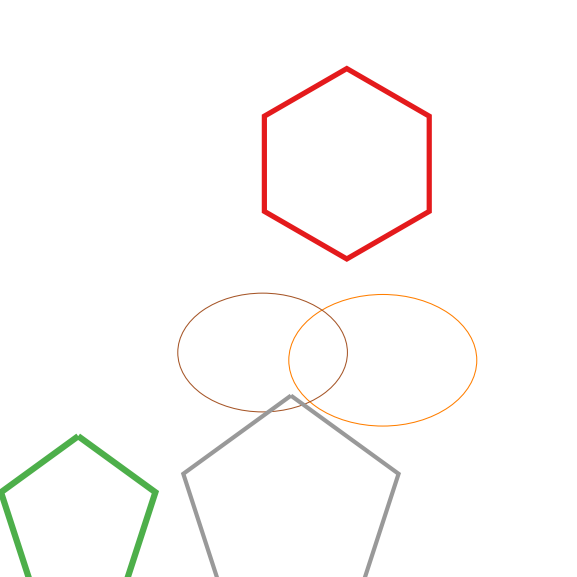[{"shape": "hexagon", "thickness": 2.5, "radius": 0.82, "center": [0.601, 0.716]}, {"shape": "pentagon", "thickness": 3, "radius": 0.7, "center": [0.135, 0.103]}, {"shape": "oval", "thickness": 0.5, "radius": 0.81, "center": [0.663, 0.375]}, {"shape": "oval", "thickness": 0.5, "radius": 0.73, "center": [0.455, 0.389]}, {"shape": "pentagon", "thickness": 2, "radius": 0.98, "center": [0.504, 0.118]}]